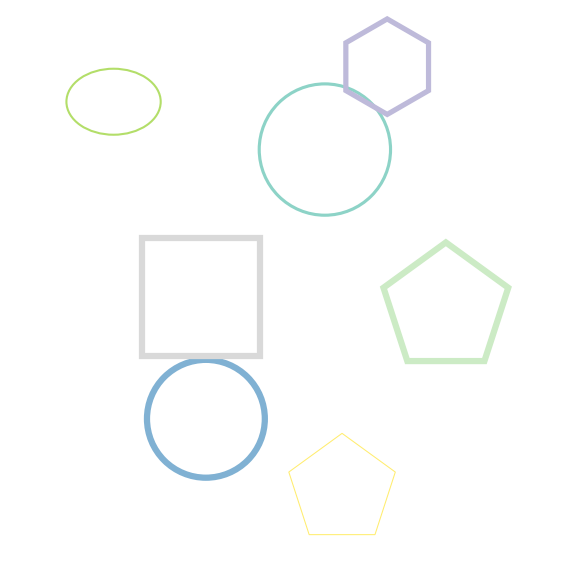[{"shape": "circle", "thickness": 1.5, "radius": 0.57, "center": [0.563, 0.74]}, {"shape": "hexagon", "thickness": 2.5, "radius": 0.41, "center": [0.67, 0.884]}, {"shape": "circle", "thickness": 3, "radius": 0.51, "center": [0.357, 0.274]}, {"shape": "oval", "thickness": 1, "radius": 0.41, "center": [0.197, 0.823]}, {"shape": "square", "thickness": 3, "radius": 0.51, "center": [0.349, 0.484]}, {"shape": "pentagon", "thickness": 3, "radius": 0.57, "center": [0.772, 0.466]}, {"shape": "pentagon", "thickness": 0.5, "radius": 0.48, "center": [0.592, 0.152]}]